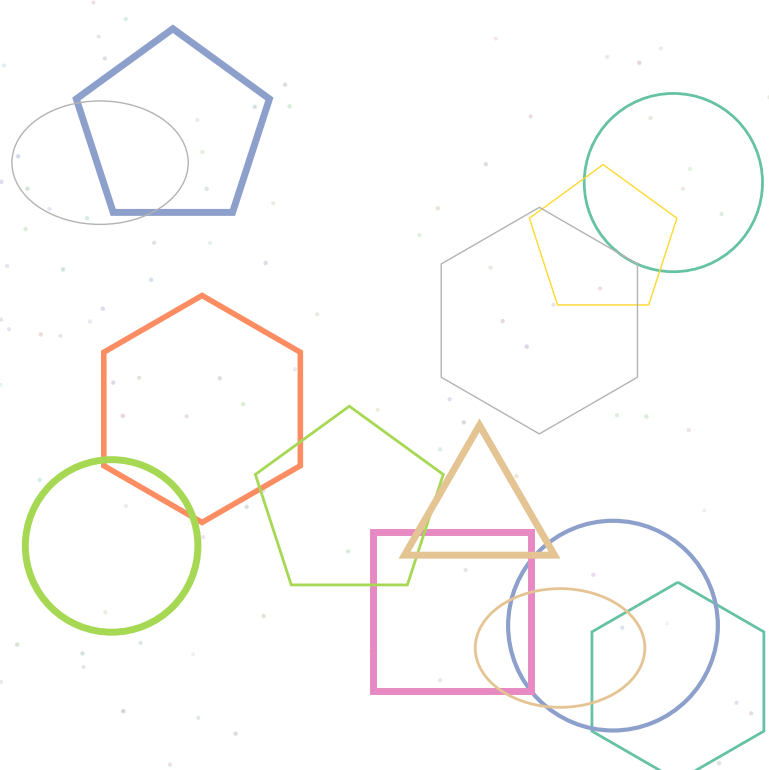[{"shape": "circle", "thickness": 1, "radius": 0.58, "center": [0.874, 0.763]}, {"shape": "hexagon", "thickness": 1, "radius": 0.64, "center": [0.88, 0.115]}, {"shape": "hexagon", "thickness": 2, "radius": 0.74, "center": [0.262, 0.469]}, {"shape": "circle", "thickness": 1.5, "radius": 0.68, "center": [0.796, 0.187]}, {"shape": "pentagon", "thickness": 2.5, "radius": 0.66, "center": [0.225, 0.831]}, {"shape": "square", "thickness": 2.5, "radius": 0.52, "center": [0.587, 0.206]}, {"shape": "pentagon", "thickness": 1, "radius": 0.64, "center": [0.454, 0.344]}, {"shape": "circle", "thickness": 2.5, "radius": 0.56, "center": [0.145, 0.291]}, {"shape": "pentagon", "thickness": 0.5, "radius": 0.5, "center": [0.783, 0.685]}, {"shape": "triangle", "thickness": 2.5, "radius": 0.56, "center": [0.623, 0.335]}, {"shape": "oval", "thickness": 1, "radius": 0.55, "center": [0.727, 0.158]}, {"shape": "oval", "thickness": 0.5, "radius": 0.57, "center": [0.13, 0.789]}, {"shape": "hexagon", "thickness": 0.5, "radius": 0.74, "center": [0.7, 0.584]}]